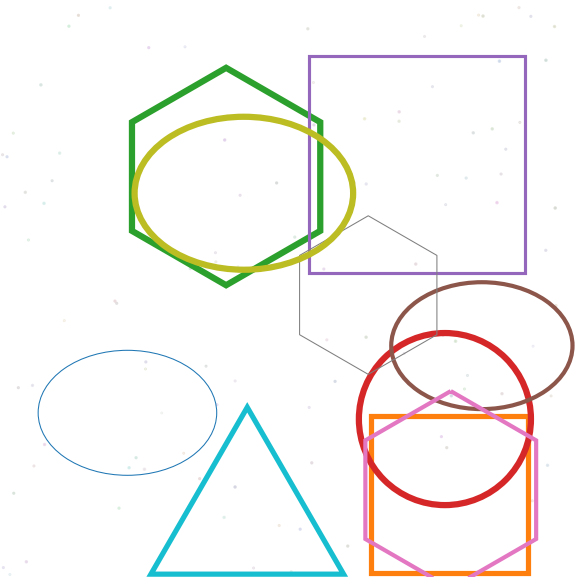[{"shape": "oval", "thickness": 0.5, "radius": 0.77, "center": [0.221, 0.284]}, {"shape": "square", "thickness": 2.5, "radius": 0.68, "center": [0.778, 0.143]}, {"shape": "hexagon", "thickness": 3, "radius": 0.94, "center": [0.392, 0.693]}, {"shape": "circle", "thickness": 3, "radius": 0.74, "center": [0.77, 0.273]}, {"shape": "square", "thickness": 1.5, "radius": 0.94, "center": [0.722, 0.715]}, {"shape": "oval", "thickness": 2, "radius": 0.78, "center": [0.834, 0.401]}, {"shape": "hexagon", "thickness": 2, "radius": 0.85, "center": [0.781, 0.151]}, {"shape": "hexagon", "thickness": 0.5, "radius": 0.69, "center": [0.638, 0.488]}, {"shape": "oval", "thickness": 3, "radius": 0.95, "center": [0.422, 0.664]}, {"shape": "triangle", "thickness": 2.5, "radius": 0.96, "center": [0.428, 0.101]}]